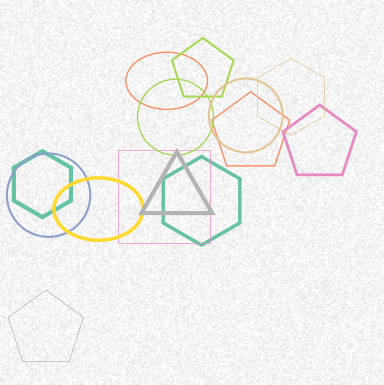[{"shape": "hexagon", "thickness": 3, "radius": 0.43, "center": [0.11, 0.522]}, {"shape": "hexagon", "thickness": 2.5, "radius": 0.57, "center": [0.523, 0.478]}, {"shape": "oval", "thickness": 1, "radius": 0.53, "center": [0.433, 0.79]}, {"shape": "pentagon", "thickness": 1, "radius": 0.53, "center": [0.651, 0.655]}, {"shape": "circle", "thickness": 1.5, "radius": 0.54, "center": [0.126, 0.493]}, {"shape": "square", "thickness": 0.5, "radius": 0.6, "center": [0.426, 0.489]}, {"shape": "pentagon", "thickness": 2, "radius": 0.5, "center": [0.83, 0.627]}, {"shape": "circle", "thickness": 1, "radius": 0.49, "center": [0.456, 0.696]}, {"shape": "pentagon", "thickness": 1.5, "radius": 0.42, "center": [0.527, 0.817]}, {"shape": "oval", "thickness": 2.5, "radius": 0.58, "center": [0.256, 0.457]}, {"shape": "circle", "thickness": 1.5, "radius": 0.48, "center": [0.638, 0.7]}, {"shape": "hexagon", "thickness": 0.5, "radius": 0.5, "center": [0.756, 0.748]}, {"shape": "pentagon", "thickness": 0.5, "radius": 0.51, "center": [0.119, 0.144]}, {"shape": "triangle", "thickness": 3, "radius": 0.53, "center": [0.459, 0.5]}]